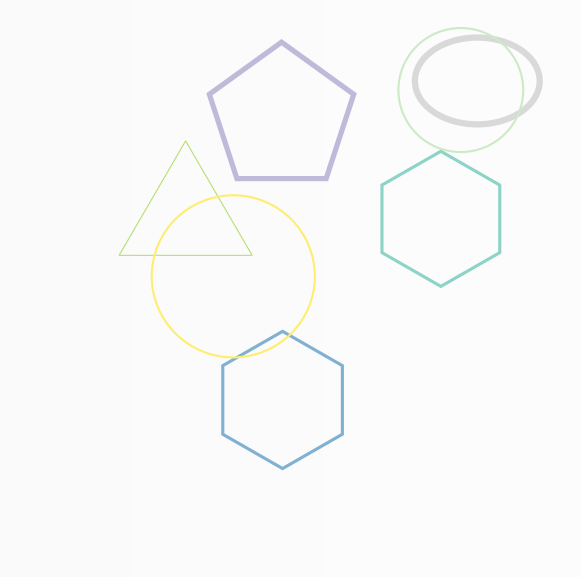[{"shape": "hexagon", "thickness": 1.5, "radius": 0.58, "center": [0.758, 0.62]}, {"shape": "pentagon", "thickness": 2.5, "radius": 0.65, "center": [0.484, 0.796]}, {"shape": "hexagon", "thickness": 1.5, "radius": 0.59, "center": [0.486, 0.307]}, {"shape": "triangle", "thickness": 0.5, "radius": 0.66, "center": [0.319, 0.623]}, {"shape": "oval", "thickness": 3, "radius": 0.54, "center": [0.821, 0.859]}, {"shape": "circle", "thickness": 1, "radius": 0.54, "center": [0.793, 0.843]}, {"shape": "circle", "thickness": 1, "radius": 0.7, "center": [0.401, 0.521]}]